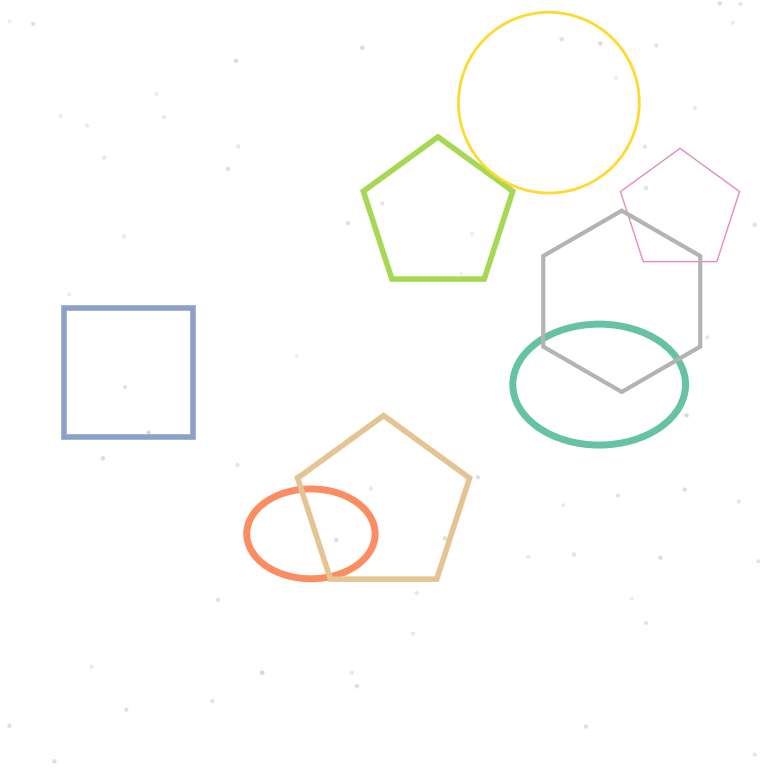[{"shape": "oval", "thickness": 2.5, "radius": 0.56, "center": [0.778, 0.501]}, {"shape": "oval", "thickness": 2.5, "radius": 0.42, "center": [0.404, 0.307]}, {"shape": "square", "thickness": 2, "radius": 0.42, "center": [0.167, 0.516]}, {"shape": "pentagon", "thickness": 0.5, "radius": 0.41, "center": [0.883, 0.726]}, {"shape": "pentagon", "thickness": 2, "radius": 0.51, "center": [0.569, 0.72]}, {"shape": "circle", "thickness": 1, "radius": 0.59, "center": [0.713, 0.867]}, {"shape": "pentagon", "thickness": 2, "radius": 0.59, "center": [0.498, 0.343]}, {"shape": "hexagon", "thickness": 1.5, "radius": 0.59, "center": [0.807, 0.609]}]